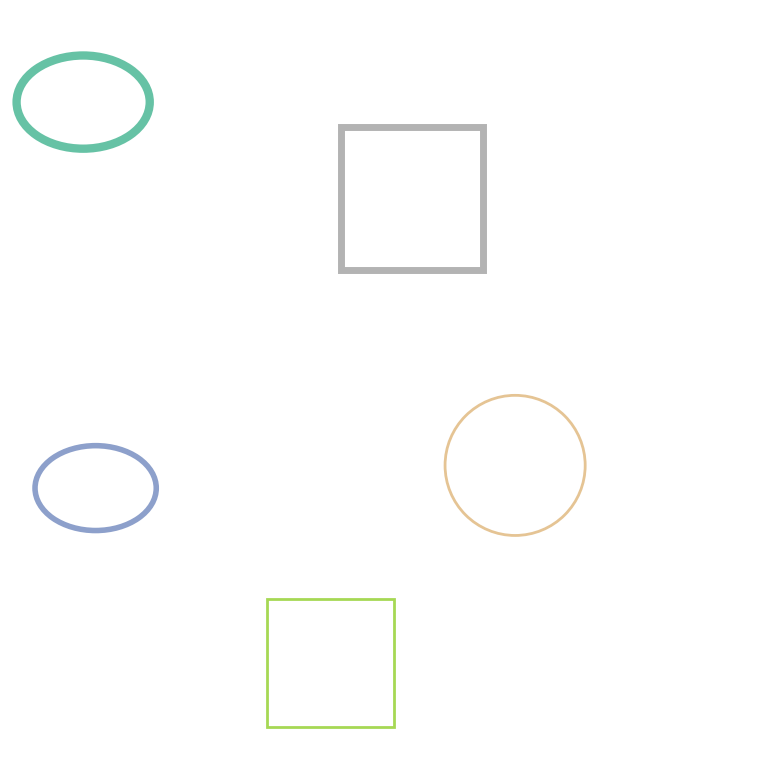[{"shape": "oval", "thickness": 3, "radius": 0.43, "center": [0.108, 0.867]}, {"shape": "oval", "thickness": 2, "radius": 0.39, "center": [0.124, 0.366]}, {"shape": "square", "thickness": 1, "radius": 0.41, "center": [0.429, 0.139]}, {"shape": "circle", "thickness": 1, "radius": 0.45, "center": [0.669, 0.396]}, {"shape": "square", "thickness": 2.5, "radius": 0.46, "center": [0.535, 0.742]}]